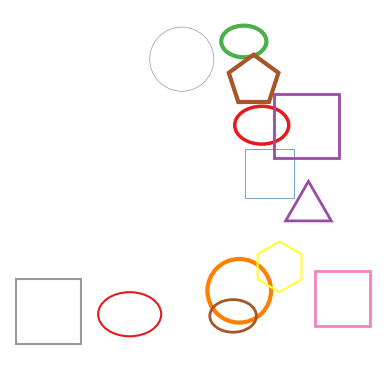[{"shape": "oval", "thickness": 2.5, "radius": 0.35, "center": [0.68, 0.675]}, {"shape": "oval", "thickness": 1.5, "radius": 0.41, "center": [0.337, 0.184]}, {"shape": "square", "thickness": 0.5, "radius": 0.32, "center": [0.699, 0.55]}, {"shape": "oval", "thickness": 3, "radius": 0.29, "center": [0.633, 0.892]}, {"shape": "square", "thickness": 2, "radius": 0.42, "center": [0.796, 0.672]}, {"shape": "triangle", "thickness": 2, "radius": 0.34, "center": [0.801, 0.461]}, {"shape": "circle", "thickness": 3, "radius": 0.41, "center": [0.621, 0.245]}, {"shape": "hexagon", "thickness": 1.5, "radius": 0.33, "center": [0.726, 0.307]}, {"shape": "oval", "thickness": 2, "radius": 0.3, "center": [0.605, 0.179]}, {"shape": "pentagon", "thickness": 3, "radius": 0.34, "center": [0.659, 0.79]}, {"shape": "square", "thickness": 2, "radius": 0.36, "center": [0.889, 0.224]}, {"shape": "circle", "thickness": 0.5, "radius": 0.42, "center": [0.472, 0.846]}, {"shape": "square", "thickness": 1.5, "radius": 0.42, "center": [0.126, 0.191]}]